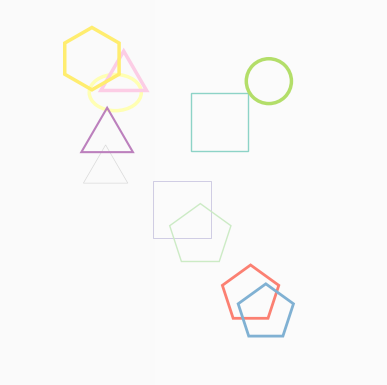[{"shape": "square", "thickness": 1, "radius": 0.37, "center": [0.567, 0.683]}, {"shape": "oval", "thickness": 2.5, "radius": 0.34, "center": [0.297, 0.76]}, {"shape": "square", "thickness": 0.5, "radius": 0.37, "center": [0.469, 0.455]}, {"shape": "pentagon", "thickness": 2, "radius": 0.38, "center": [0.647, 0.235]}, {"shape": "pentagon", "thickness": 2, "radius": 0.38, "center": [0.686, 0.188]}, {"shape": "circle", "thickness": 2.5, "radius": 0.29, "center": [0.694, 0.789]}, {"shape": "triangle", "thickness": 2.5, "radius": 0.34, "center": [0.319, 0.799]}, {"shape": "triangle", "thickness": 0.5, "radius": 0.33, "center": [0.273, 0.557]}, {"shape": "triangle", "thickness": 1.5, "radius": 0.38, "center": [0.276, 0.643]}, {"shape": "pentagon", "thickness": 1, "radius": 0.42, "center": [0.517, 0.388]}, {"shape": "hexagon", "thickness": 2.5, "radius": 0.4, "center": [0.237, 0.848]}]